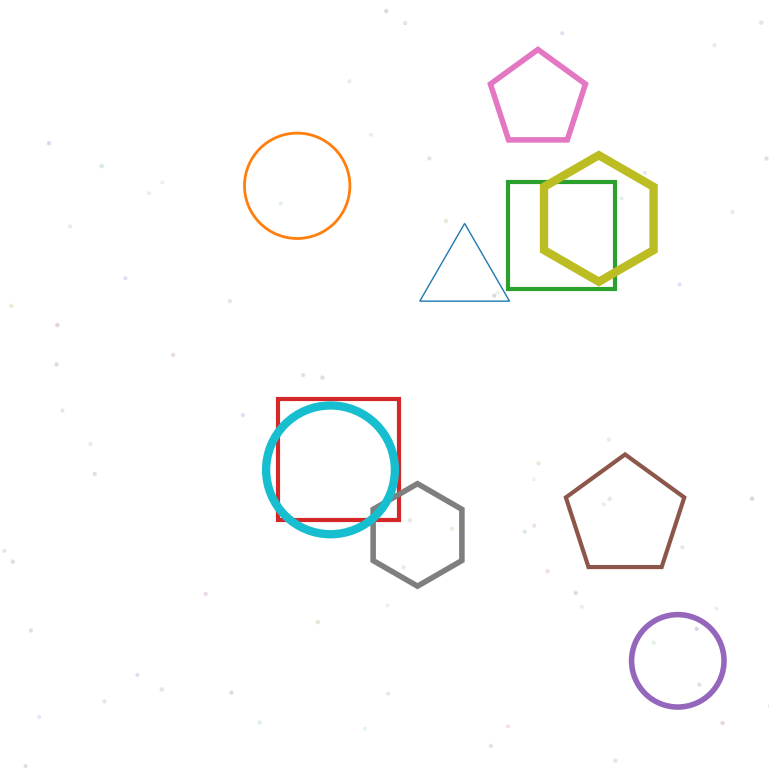[{"shape": "triangle", "thickness": 0.5, "radius": 0.34, "center": [0.603, 0.643]}, {"shape": "circle", "thickness": 1, "radius": 0.34, "center": [0.386, 0.759]}, {"shape": "square", "thickness": 1.5, "radius": 0.35, "center": [0.729, 0.694]}, {"shape": "square", "thickness": 1.5, "radius": 0.39, "center": [0.439, 0.403]}, {"shape": "circle", "thickness": 2, "radius": 0.3, "center": [0.88, 0.142]}, {"shape": "pentagon", "thickness": 1.5, "radius": 0.4, "center": [0.812, 0.329]}, {"shape": "pentagon", "thickness": 2, "radius": 0.32, "center": [0.699, 0.871]}, {"shape": "hexagon", "thickness": 2, "radius": 0.33, "center": [0.542, 0.305]}, {"shape": "hexagon", "thickness": 3, "radius": 0.41, "center": [0.778, 0.716]}, {"shape": "circle", "thickness": 3, "radius": 0.42, "center": [0.429, 0.39]}]